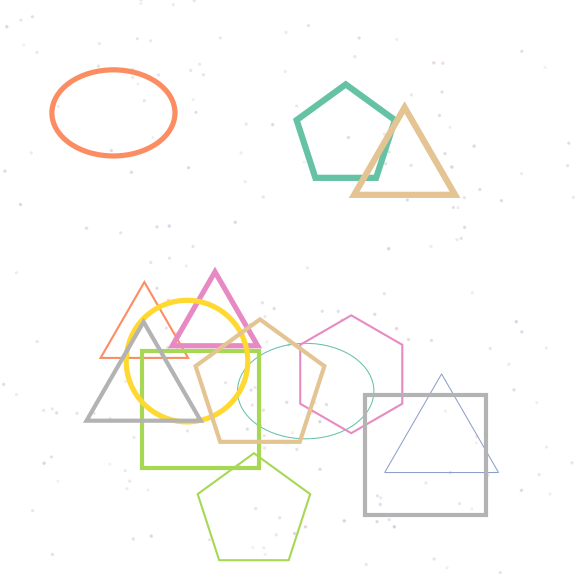[{"shape": "oval", "thickness": 0.5, "radius": 0.59, "center": [0.529, 0.322]}, {"shape": "pentagon", "thickness": 3, "radius": 0.45, "center": [0.599, 0.764]}, {"shape": "triangle", "thickness": 1, "radius": 0.44, "center": [0.25, 0.423]}, {"shape": "oval", "thickness": 2.5, "radius": 0.53, "center": [0.196, 0.804]}, {"shape": "triangle", "thickness": 0.5, "radius": 0.57, "center": [0.765, 0.238]}, {"shape": "hexagon", "thickness": 1, "radius": 0.51, "center": [0.608, 0.351]}, {"shape": "triangle", "thickness": 2.5, "radius": 0.43, "center": [0.372, 0.443]}, {"shape": "square", "thickness": 2, "radius": 0.51, "center": [0.347, 0.29]}, {"shape": "pentagon", "thickness": 1, "radius": 0.51, "center": [0.44, 0.112]}, {"shape": "circle", "thickness": 2.5, "radius": 0.53, "center": [0.324, 0.374]}, {"shape": "pentagon", "thickness": 2, "radius": 0.59, "center": [0.45, 0.329]}, {"shape": "triangle", "thickness": 3, "radius": 0.5, "center": [0.701, 0.712]}, {"shape": "triangle", "thickness": 2, "radius": 0.57, "center": [0.249, 0.328]}, {"shape": "square", "thickness": 2, "radius": 0.52, "center": [0.736, 0.211]}]